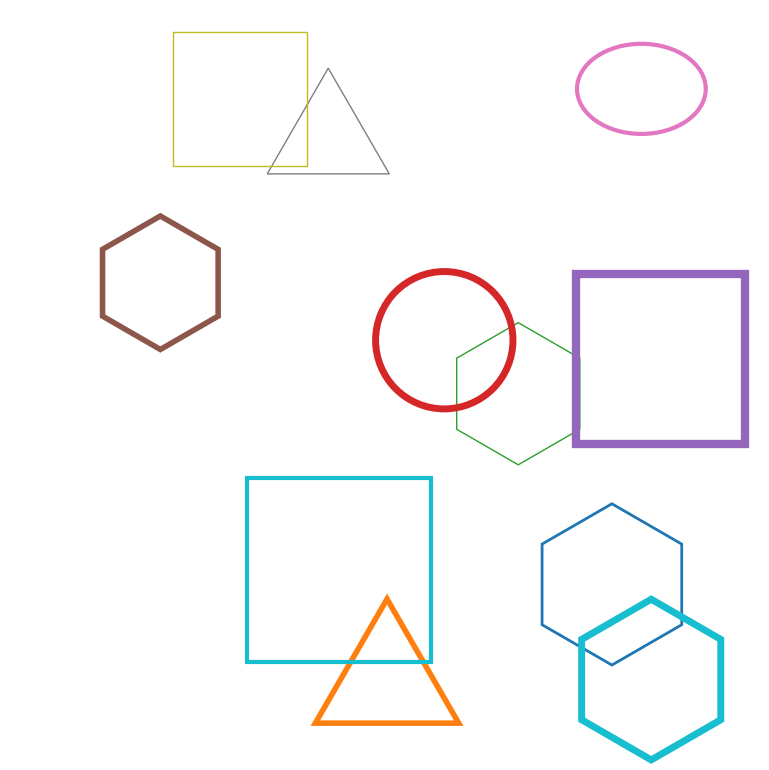[{"shape": "hexagon", "thickness": 1, "radius": 0.52, "center": [0.795, 0.241]}, {"shape": "triangle", "thickness": 2, "radius": 0.54, "center": [0.503, 0.115]}, {"shape": "hexagon", "thickness": 0.5, "radius": 0.46, "center": [0.673, 0.489]}, {"shape": "circle", "thickness": 2.5, "radius": 0.45, "center": [0.577, 0.558]}, {"shape": "square", "thickness": 3, "radius": 0.55, "center": [0.858, 0.533]}, {"shape": "hexagon", "thickness": 2, "radius": 0.43, "center": [0.208, 0.633]}, {"shape": "oval", "thickness": 1.5, "radius": 0.42, "center": [0.833, 0.885]}, {"shape": "triangle", "thickness": 0.5, "radius": 0.46, "center": [0.426, 0.82]}, {"shape": "square", "thickness": 0.5, "radius": 0.44, "center": [0.311, 0.871]}, {"shape": "square", "thickness": 1.5, "radius": 0.6, "center": [0.441, 0.26]}, {"shape": "hexagon", "thickness": 2.5, "radius": 0.52, "center": [0.846, 0.117]}]